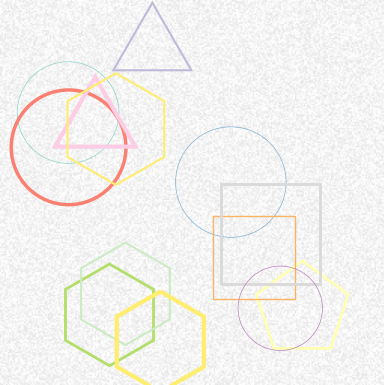[{"shape": "circle", "thickness": 0.5, "radius": 0.66, "center": [0.177, 0.708]}, {"shape": "pentagon", "thickness": 2, "radius": 0.63, "center": [0.785, 0.197]}, {"shape": "triangle", "thickness": 1.5, "radius": 0.58, "center": [0.396, 0.876]}, {"shape": "circle", "thickness": 2.5, "radius": 0.74, "center": [0.178, 0.617]}, {"shape": "circle", "thickness": 0.5, "radius": 0.72, "center": [0.6, 0.527]}, {"shape": "square", "thickness": 1, "radius": 0.54, "center": [0.66, 0.332]}, {"shape": "hexagon", "thickness": 2, "radius": 0.66, "center": [0.284, 0.182]}, {"shape": "triangle", "thickness": 3, "radius": 0.6, "center": [0.247, 0.679]}, {"shape": "square", "thickness": 2, "radius": 0.65, "center": [0.703, 0.392]}, {"shape": "circle", "thickness": 0.5, "radius": 0.55, "center": [0.728, 0.199]}, {"shape": "hexagon", "thickness": 1.5, "radius": 0.67, "center": [0.326, 0.237]}, {"shape": "hexagon", "thickness": 1.5, "radius": 0.73, "center": [0.301, 0.665]}, {"shape": "hexagon", "thickness": 3, "radius": 0.65, "center": [0.416, 0.112]}]